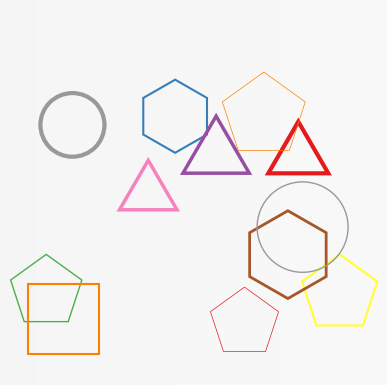[{"shape": "pentagon", "thickness": 0.5, "radius": 0.46, "center": [0.631, 0.162]}, {"shape": "triangle", "thickness": 3, "radius": 0.45, "center": [0.77, 0.595]}, {"shape": "hexagon", "thickness": 1.5, "radius": 0.47, "center": [0.452, 0.698]}, {"shape": "pentagon", "thickness": 1, "radius": 0.48, "center": [0.119, 0.243]}, {"shape": "triangle", "thickness": 2.5, "radius": 0.49, "center": [0.558, 0.6]}, {"shape": "pentagon", "thickness": 0.5, "radius": 0.56, "center": [0.681, 0.7]}, {"shape": "square", "thickness": 1.5, "radius": 0.46, "center": [0.164, 0.171]}, {"shape": "pentagon", "thickness": 1.5, "radius": 0.51, "center": [0.877, 0.237]}, {"shape": "hexagon", "thickness": 2, "radius": 0.57, "center": [0.743, 0.339]}, {"shape": "triangle", "thickness": 2.5, "radius": 0.43, "center": [0.383, 0.498]}, {"shape": "circle", "thickness": 1, "radius": 0.59, "center": [0.781, 0.41]}, {"shape": "circle", "thickness": 3, "radius": 0.41, "center": [0.187, 0.676]}]